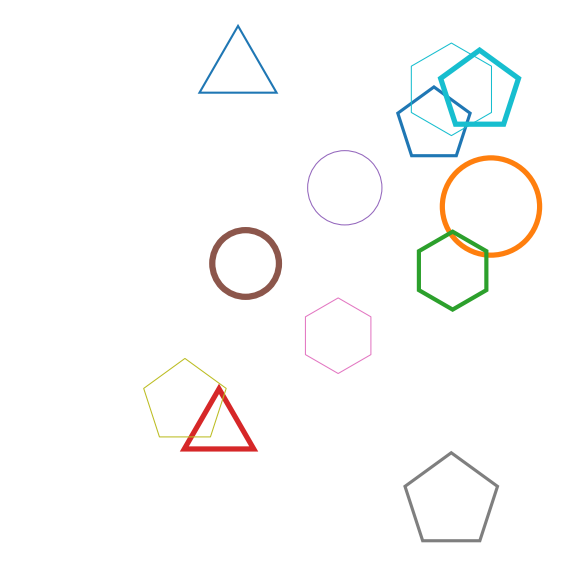[{"shape": "pentagon", "thickness": 1.5, "radius": 0.33, "center": [0.751, 0.783]}, {"shape": "triangle", "thickness": 1, "radius": 0.39, "center": [0.412, 0.877]}, {"shape": "circle", "thickness": 2.5, "radius": 0.42, "center": [0.85, 0.642]}, {"shape": "hexagon", "thickness": 2, "radius": 0.34, "center": [0.784, 0.53]}, {"shape": "triangle", "thickness": 2.5, "radius": 0.35, "center": [0.379, 0.256]}, {"shape": "circle", "thickness": 0.5, "radius": 0.32, "center": [0.597, 0.674]}, {"shape": "circle", "thickness": 3, "radius": 0.29, "center": [0.425, 0.543]}, {"shape": "hexagon", "thickness": 0.5, "radius": 0.33, "center": [0.586, 0.418]}, {"shape": "pentagon", "thickness": 1.5, "radius": 0.42, "center": [0.781, 0.131]}, {"shape": "pentagon", "thickness": 0.5, "radius": 0.38, "center": [0.32, 0.303]}, {"shape": "hexagon", "thickness": 0.5, "radius": 0.4, "center": [0.782, 0.844]}, {"shape": "pentagon", "thickness": 2.5, "radius": 0.35, "center": [0.83, 0.841]}]